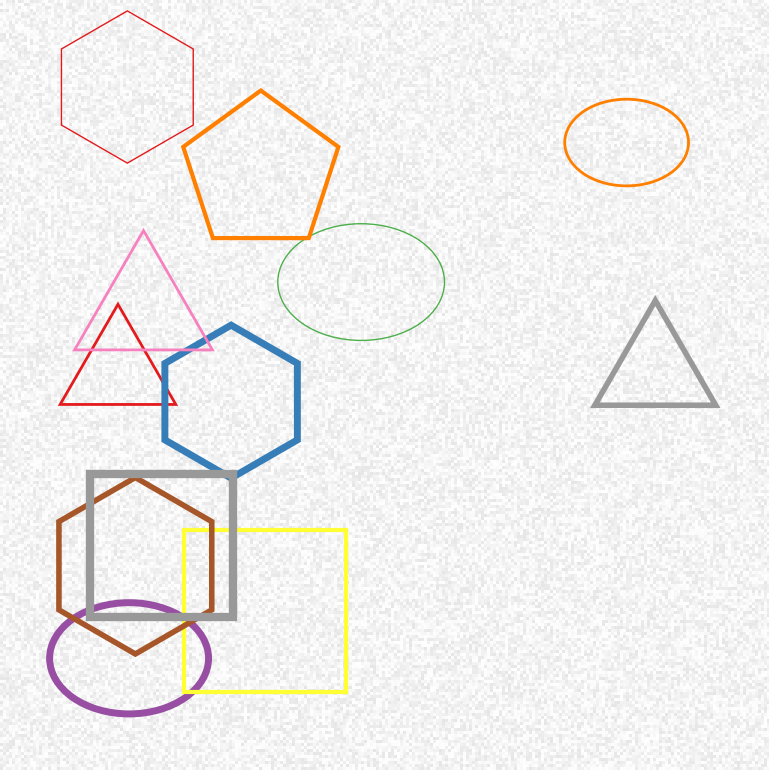[{"shape": "hexagon", "thickness": 0.5, "radius": 0.49, "center": [0.165, 0.887]}, {"shape": "triangle", "thickness": 1, "radius": 0.43, "center": [0.153, 0.518]}, {"shape": "hexagon", "thickness": 2.5, "radius": 0.5, "center": [0.3, 0.478]}, {"shape": "oval", "thickness": 0.5, "radius": 0.54, "center": [0.469, 0.634]}, {"shape": "oval", "thickness": 2.5, "radius": 0.52, "center": [0.168, 0.145]}, {"shape": "pentagon", "thickness": 1.5, "radius": 0.53, "center": [0.339, 0.776]}, {"shape": "oval", "thickness": 1, "radius": 0.4, "center": [0.814, 0.815]}, {"shape": "square", "thickness": 1.5, "radius": 0.53, "center": [0.344, 0.206]}, {"shape": "hexagon", "thickness": 2, "radius": 0.57, "center": [0.176, 0.265]}, {"shape": "triangle", "thickness": 1, "radius": 0.52, "center": [0.186, 0.597]}, {"shape": "square", "thickness": 3, "radius": 0.47, "center": [0.21, 0.292]}, {"shape": "triangle", "thickness": 2, "radius": 0.45, "center": [0.851, 0.519]}]